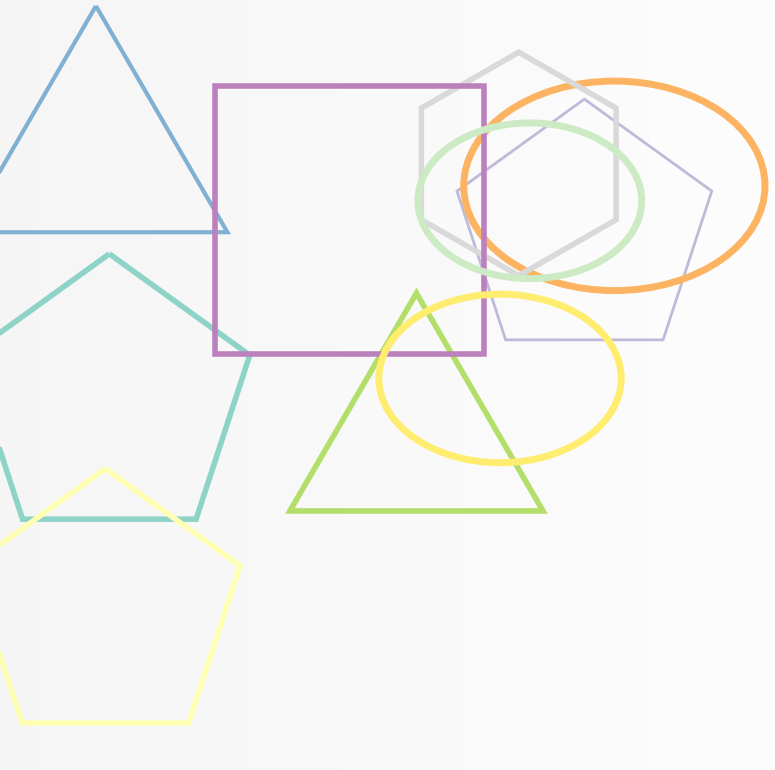[{"shape": "pentagon", "thickness": 2, "radius": 0.95, "center": [0.141, 0.48]}, {"shape": "pentagon", "thickness": 2, "radius": 0.91, "center": [0.136, 0.209]}, {"shape": "pentagon", "thickness": 1, "radius": 0.86, "center": [0.754, 0.698]}, {"shape": "triangle", "thickness": 1.5, "radius": 0.98, "center": [0.124, 0.796]}, {"shape": "oval", "thickness": 2.5, "radius": 0.97, "center": [0.793, 0.759]}, {"shape": "triangle", "thickness": 2, "radius": 0.94, "center": [0.537, 0.431]}, {"shape": "hexagon", "thickness": 2, "radius": 0.73, "center": [0.669, 0.787]}, {"shape": "square", "thickness": 2, "radius": 0.87, "center": [0.451, 0.714]}, {"shape": "oval", "thickness": 2.5, "radius": 0.72, "center": [0.684, 0.739]}, {"shape": "oval", "thickness": 2.5, "radius": 0.78, "center": [0.645, 0.509]}]